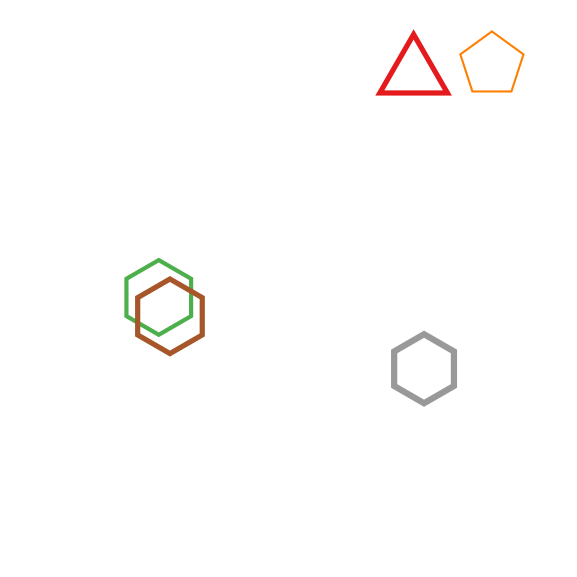[{"shape": "triangle", "thickness": 2.5, "radius": 0.34, "center": [0.716, 0.872]}, {"shape": "hexagon", "thickness": 2, "radius": 0.32, "center": [0.275, 0.484]}, {"shape": "pentagon", "thickness": 1, "radius": 0.29, "center": [0.852, 0.887]}, {"shape": "hexagon", "thickness": 2.5, "radius": 0.32, "center": [0.294, 0.451]}, {"shape": "hexagon", "thickness": 3, "radius": 0.3, "center": [0.734, 0.361]}]